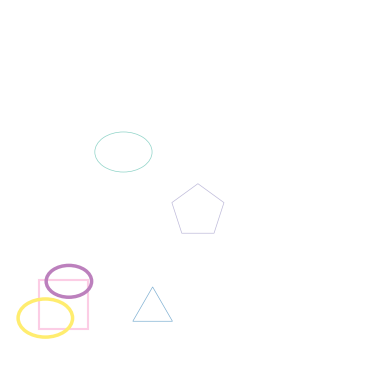[{"shape": "oval", "thickness": 0.5, "radius": 0.37, "center": [0.321, 0.605]}, {"shape": "pentagon", "thickness": 0.5, "radius": 0.36, "center": [0.514, 0.452]}, {"shape": "triangle", "thickness": 0.5, "radius": 0.3, "center": [0.396, 0.195]}, {"shape": "square", "thickness": 1.5, "radius": 0.31, "center": [0.165, 0.209]}, {"shape": "oval", "thickness": 2.5, "radius": 0.3, "center": [0.179, 0.269]}, {"shape": "oval", "thickness": 2.5, "radius": 0.35, "center": [0.118, 0.174]}]